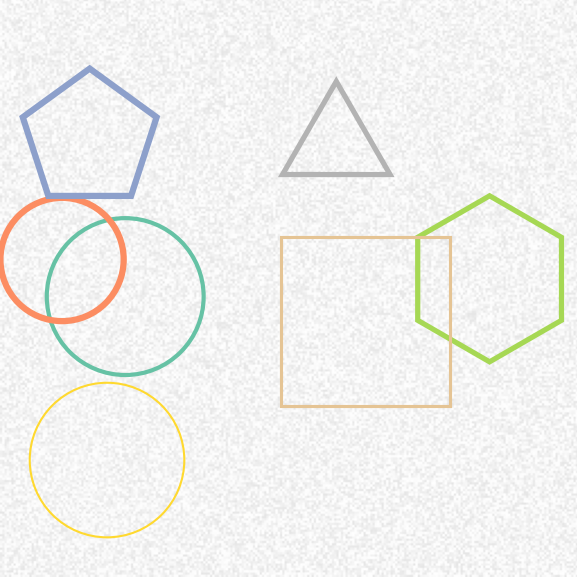[{"shape": "circle", "thickness": 2, "radius": 0.68, "center": [0.217, 0.486]}, {"shape": "circle", "thickness": 3, "radius": 0.53, "center": [0.107, 0.55]}, {"shape": "pentagon", "thickness": 3, "radius": 0.61, "center": [0.155, 0.758]}, {"shape": "hexagon", "thickness": 2.5, "radius": 0.72, "center": [0.848, 0.516]}, {"shape": "circle", "thickness": 1, "radius": 0.67, "center": [0.185, 0.203]}, {"shape": "square", "thickness": 1.5, "radius": 0.73, "center": [0.632, 0.443]}, {"shape": "triangle", "thickness": 2.5, "radius": 0.54, "center": [0.582, 0.751]}]